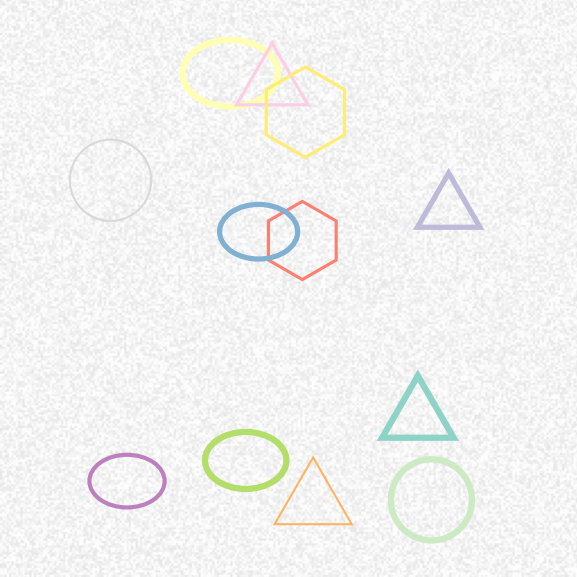[{"shape": "triangle", "thickness": 3, "radius": 0.36, "center": [0.724, 0.277]}, {"shape": "oval", "thickness": 3, "radius": 0.41, "center": [0.399, 0.872]}, {"shape": "triangle", "thickness": 2.5, "radius": 0.31, "center": [0.777, 0.637]}, {"shape": "hexagon", "thickness": 1.5, "radius": 0.34, "center": [0.523, 0.583]}, {"shape": "oval", "thickness": 2.5, "radius": 0.34, "center": [0.448, 0.598]}, {"shape": "triangle", "thickness": 1, "radius": 0.39, "center": [0.542, 0.13]}, {"shape": "oval", "thickness": 3, "radius": 0.35, "center": [0.425, 0.202]}, {"shape": "triangle", "thickness": 1.5, "radius": 0.36, "center": [0.471, 0.853]}, {"shape": "circle", "thickness": 1, "radius": 0.35, "center": [0.191, 0.687]}, {"shape": "oval", "thickness": 2, "radius": 0.33, "center": [0.22, 0.166]}, {"shape": "circle", "thickness": 3, "radius": 0.35, "center": [0.747, 0.134]}, {"shape": "hexagon", "thickness": 1.5, "radius": 0.39, "center": [0.529, 0.805]}]